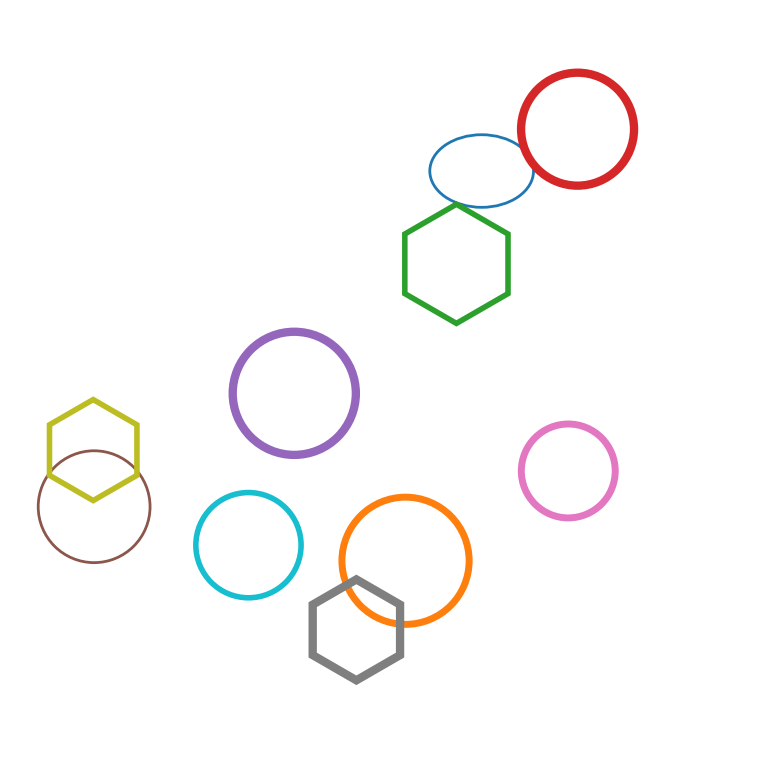[{"shape": "oval", "thickness": 1, "radius": 0.34, "center": [0.626, 0.778]}, {"shape": "circle", "thickness": 2.5, "radius": 0.41, "center": [0.527, 0.272]}, {"shape": "hexagon", "thickness": 2, "radius": 0.39, "center": [0.593, 0.657]}, {"shape": "circle", "thickness": 3, "radius": 0.37, "center": [0.75, 0.832]}, {"shape": "circle", "thickness": 3, "radius": 0.4, "center": [0.382, 0.489]}, {"shape": "circle", "thickness": 1, "radius": 0.36, "center": [0.122, 0.342]}, {"shape": "circle", "thickness": 2.5, "radius": 0.3, "center": [0.738, 0.388]}, {"shape": "hexagon", "thickness": 3, "radius": 0.33, "center": [0.463, 0.182]}, {"shape": "hexagon", "thickness": 2, "radius": 0.33, "center": [0.121, 0.415]}, {"shape": "circle", "thickness": 2, "radius": 0.34, "center": [0.323, 0.292]}]